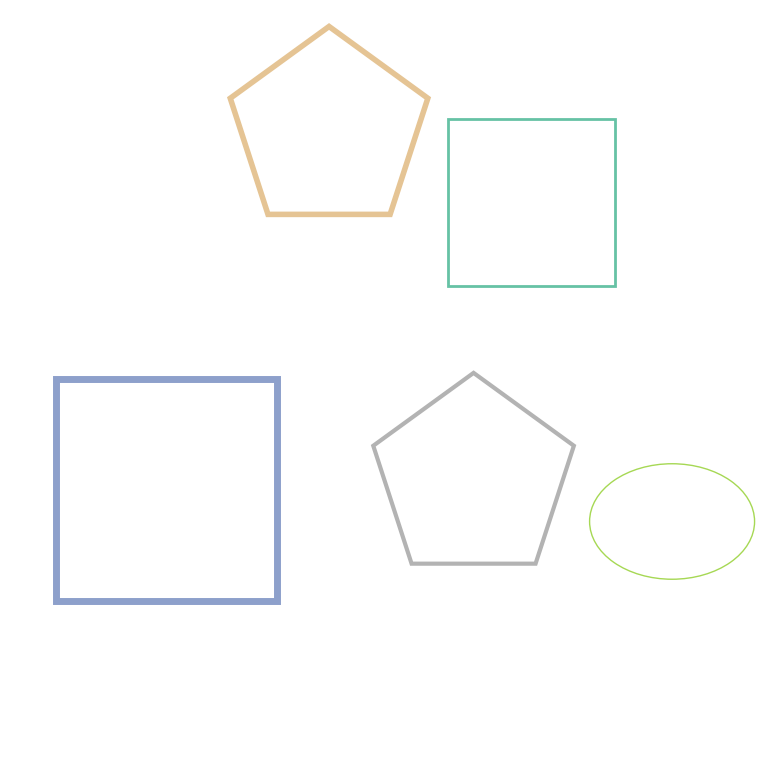[{"shape": "square", "thickness": 1, "radius": 0.54, "center": [0.69, 0.737]}, {"shape": "square", "thickness": 2.5, "radius": 0.72, "center": [0.216, 0.364]}, {"shape": "oval", "thickness": 0.5, "radius": 0.54, "center": [0.873, 0.323]}, {"shape": "pentagon", "thickness": 2, "radius": 0.67, "center": [0.427, 0.831]}, {"shape": "pentagon", "thickness": 1.5, "radius": 0.68, "center": [0.615, 0.379]}]